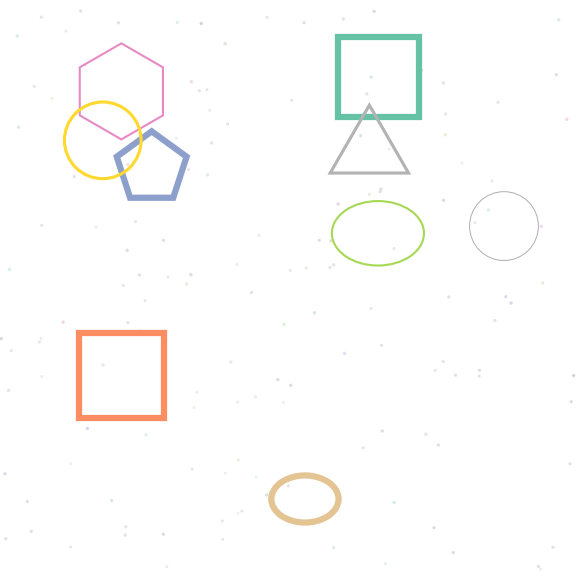[{"shape": "square", "thickness": 3, "radius": 0.35, "center": [0.655, 0.866]}, {"shape": "square", "thickness": 3, "radius": 0.37, "center": [0.21, 0.348]}, {"shape": "pentagon", "thickness": 3, "radius": 0.32, "center": [0.263, 0.708]}, {"shape": "hexagon", "thickness": 1, "radius": 0.42, "center": [0.21, 0.841]}, {"shape": "oval", "thickness": 1, "radius": 0.4, "center": [0.654, 0.595]}, {"shape": "circle", "thickness": 1.5, "radius": 0.33, "center": [0.178, 0.756]}, {"shape": "oval", "thickness": 3, "radius": 0.29, "center": [0.528, 0.135]}, {"shape": "triangle", "thickness": 1.5, "radius": 0.39, "center": [0.64, 0.739]}, {"shape": "circle", "thickness": 0.5, "radius": 0.3, "center": [0.873, 0.608]}]